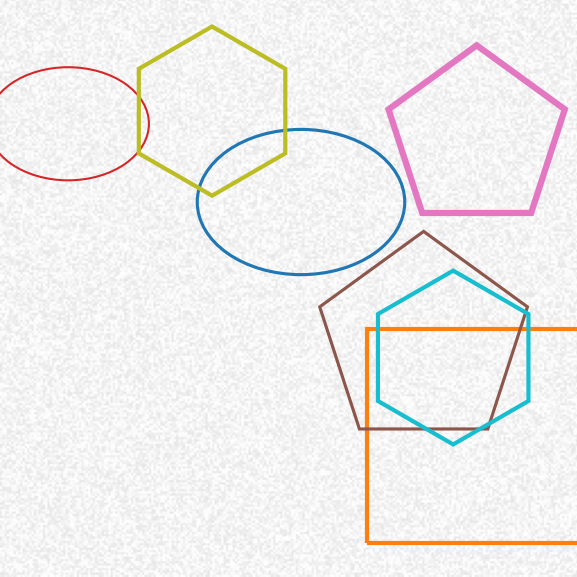[{"shape": "oval", "thickness": 1.5, "radius": 0.9, "center": [0.521, 0.649]}, {"shape": "square", "thickness": 2, "radius": 0.93, "center": [0.821, 0.244]}, {"shape": "oval", "thickness": 1, "radius": 0.7, "center": [0.118, 0.785]}, {"shape": "pentagon", "thickness": 1.5, "radius": 0.95, "center": [0.733, 0.409]}, {"shape": "pentagon", "thickness": 3, "radius": 0.8, "center": [0.825, 0.76]}, {"shape": "hexagon", "thickness": 2, "radius": 0.73, "center": [0.367, 0.807]}, {"shape": "hexagon", "thickness": 2, "radius": 0.75, "center": [0.785, 0.38]}]